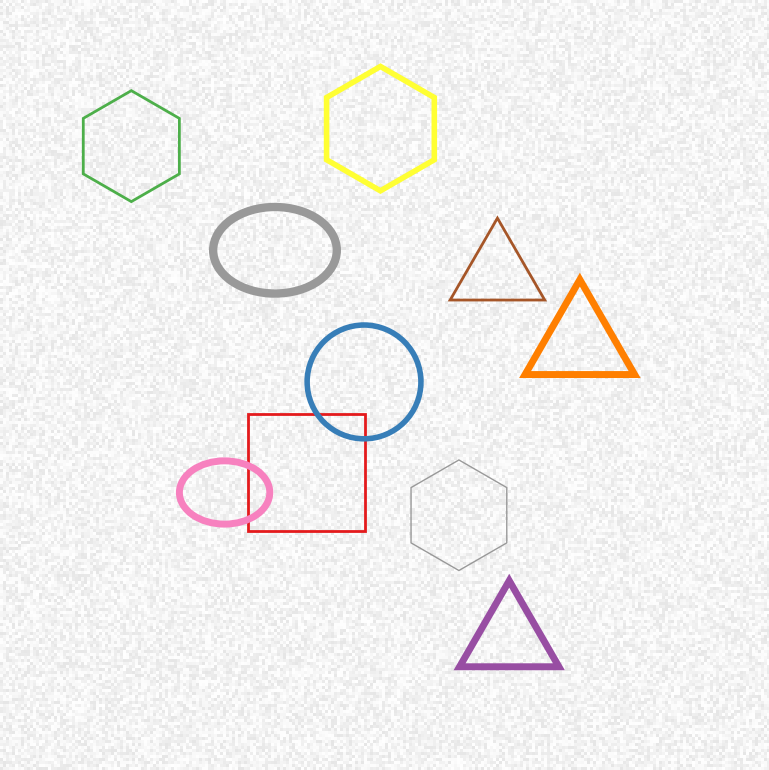[{"shape": "square", "thickness": 1, "radius": 0.38, "center": [0.398, 0.386]}, {"shape": "circle", "thickness": 2, "radius": 0.37, "center": [0.473, 0.504]}, {"shape": "hexagon", "thickness": 1, "radius": 0.36, "center": [0.171, 0.81]}, {"shape": "triangle", "thickness": 2.5, "radius": 0.37, "center": [0.661, 0.171]}, {"shape": "triangle", "thickness": 2.5, "radius": 0.41, "center": [0.753, 0.555]}, {"shape": "hexagon", "thickness": 2, "radius": 0.4, "center": [0.494, 0.833]}, {"shape": "triangle", "thickness": 1, "radius": 0.35, "center": [0.646, 0.646]}, {"shape": "oval", "thickness": 2.5, "radius": 0.29, "center": [0.292, 0.36]}, {"shape": "hexagon", "thickness": 0.5, "radius": 0.36, "center": [0.596, 0.331]}, {"shape": "oval", "thickness": 3, "radius": 0.4, "center": [0.357, 0.675]}]